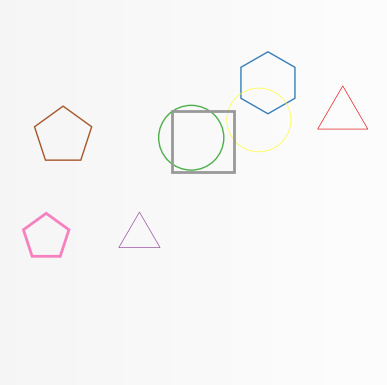[{"shape": "triangle", "thickness": 0.5, "radius": 0.37, "center": [0.885, 0.702]}, {"shape": "hexagon", "thickness": 1, "radius": 0.4, "center": [0.691, 0.785]}, {"shape": "circle", "thickness": 1, "radius": 0.42, "center": [0.493, 0.642]}, {"shape": "triangle", "thickness": 0.5, "radius": 0.31, "center": [0.36, 0.388]}, {"shape": "circle", "thickness": 0.5, "radius": 0.41, "center": [0.668, 0.688]}, {"shape": "pentagon", "thickness": 1, "radius": 0.39, "center": [0.163, 0.647]}, {"shape": "pentagon", "thickness": 2, "radius": 0.31, "center": [0.119, 0.384]}, {"shape": "square", "thickness": 2, "radius": 0.4, "center": [0.523, 0.632]}]